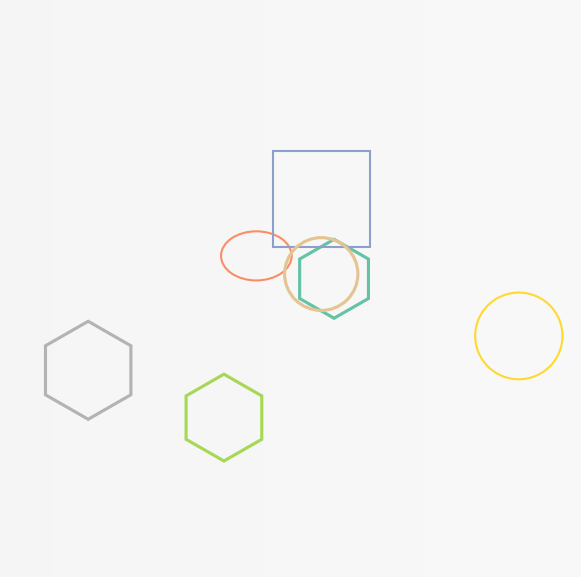[{"shape": "hexagon", "thickness": 1.5, "radius": 0.34, "center": [0.575, 0.516]}, {"shape": "oval", "thickness": 1, "radius": 0.3, "center": [0.441, 0.556]}, {"shape": "square", "thickness": 1, "radius": 0.42, "center": [0.553, 0.655]}, {"shape": "hexagon", "thickness": 1.5, "radius": 0.38, "center": [0.385, 0.276]}, {"shape": "circle", "thickness": 1, "radius": 0.38, "center": [0.893, 0.417]}, {"shape": "circle", "thickness": 1.5, "radius": 0.32, "center": [0.553, 0.525]}, {"shape": "hexagon", "thickness": 1.5, "radius": 0.42, "center": [0.152, 0.358]}]